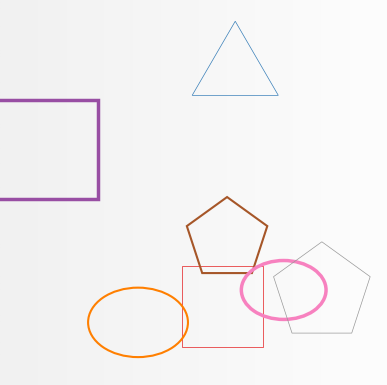[{"shape": "square", "thickness": 0.5, "radius": 0.52, "center": [0.575, 0.205]}, {"shape": "triangle", "thickness": 0.5, "radius": 0.64, "center": [0.607, 0.816]}, {"shape": "square", "thickness": 2.5, "radius": 0.64, "center": [0.124, 0.611]}, {"shape": "oval", "thickness": 1.5, "radius": 0.64, "center": [0.356, 0.163]}, {"shape": "pentagon", "thickness": 1.5, "radius": 0.55, "center": [0.586, 0.379]}, {"shape": "oval", "thickness": 2.5, "radius": 0.55, "center": [0.732, 0.247]}, {"shape": "pentagon", "thickness": 0.5, "radius": 0.66, "center": [0.831, 0.241]}]